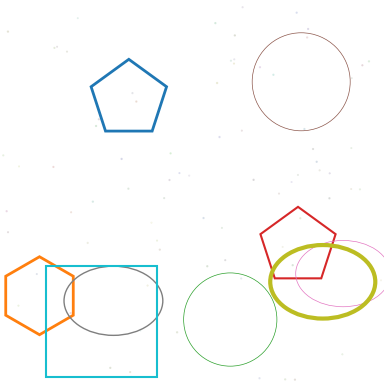[{"shape": "pentagon", "thickness": 2, "radius": 0.52, "center": [0.335, 0.743]}, {"shape": "hexagon", "thickness": 2, "radius": 0.51, "center": [0.103, 0.232]}, {"shape": "circle", "thickness": 0.5, "radius": 0.61, "center": [0.598, 0.17]}, {"shape": "pentagon", "thickness": 1.5, "radius": 0.51, "center": [0.774, 0.36]}, {"shape": "circle", "thickness": 0.5, "radius": 0.64, "center": [0.782, 0.788]}, {"shape": "oval", "thickness": 0.5, "radius": 0.62, "center": [0.891, 0.289]}, {"shape": "oval", "thickness": 1, "radius": 0.64, "center": [0.295, 0.219]}, {"shape": "oval", "thickness": 3, "radius": 0.68, "center": [0.838, 0.268]}, {"shape": "square", "thickness": 1.5, "radius": 0.72, "center": [0.264, 0.165]}]